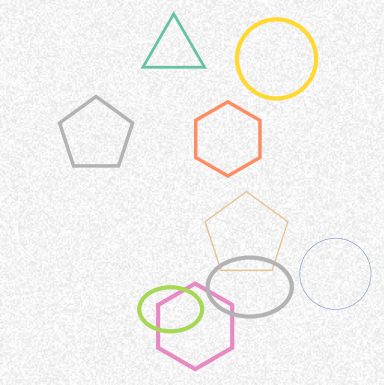[{"shape": "triangle", "thickness": 2, "radius": 0.46, "center": [0.451, 0.872]}, {"shape": "hexagon", "thickness": 2.5, "radius": 0.48, "center": [0.592, 0.639]}, {"shape": "circle", "thickness": 0.5, "radius": 0.46, "center": [0.871, 0.289]}, {"shape": "hexagon", "thickness": 3, "radius": 0.56, "center": [0.507, 0.152]}, {"shape": "oval", "thickness": 3, "radius": 0.41, "center": [0.443, 0.197]}, {"shape": "circle", "thickness": 3, "radius": 0.51, "center": [0.718, 0.847]}, {"shape": "pentagon", "thickness": 1, "radius": 0.56, "center": [0.64, 0.389]}, {"shape": "pentagon", "thickness": 2.5, "radius": 0.5, "center": [0.25, 0.65]}, {"shape": "oval", "thickness": 3, "radius": 0.55, "center": [0.649, 0.254]}]